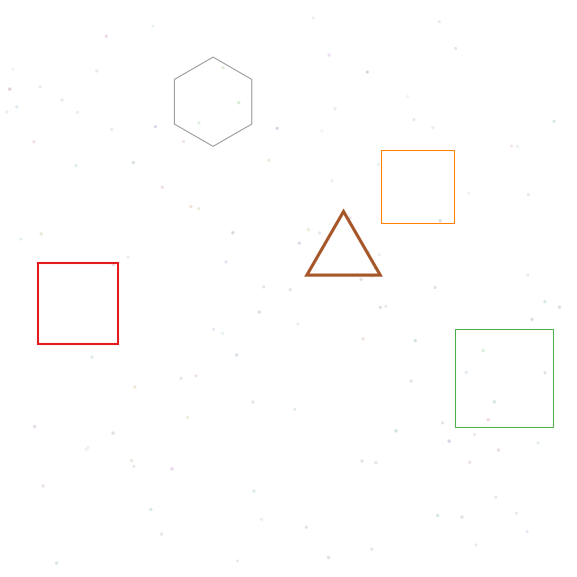[{"shape": "square", "thickness": 1, "radius": 0.35, "center": [0.135, 0.473]}, {"shape": "square", "thickness": 0.5, "radius": 0.42, "center": [0.872, 0.344]}, {"shape": "square", "thickness": 0.5, "radius": 0.31, "center": [0.723, 0.676]}, {"shape": "triangle", "thickness": 1.5, "radius": 0.37, "center": [0.595, 0.559]}, {"shape": "hexagon", "thickness": 0.5, "radius": 0.39, "center": [0.369, 0.823]}]